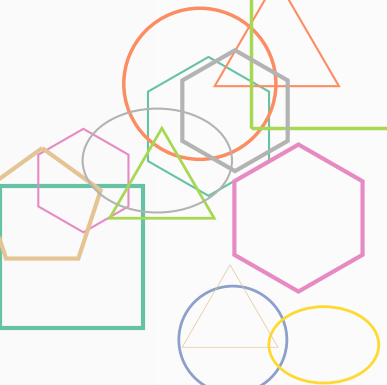[{"shape": "square", "thickness": 3, "radius": 0.92, "center": [0.185, 0.332]}, {"shape": "hexagon", "thickness": 1.5, "radius": 0.9, "center": [0.538, 0.672]}, {"shape": "triangle", "thickness": 1.5, "radius": 0.93, "center": [0.714, 0.869]}, {"shape": "circle", "thickness": 2.5, "radius": 0.98, "center": [0.516, 0.782]}, {"shape": "circle", "thickness": 2, "radius": 0.7, "center": [0.601, 0.117]}, {"shape": "hexagon", "thickness": 1.5, "radius": 0.67, "center": [0.215, 0.531]}, {"shape": "hexagon", "thickness": 3, "radius": 0.95, "center": [0.77, 0.434]}, {"shape": "square", "thickness": 2.5, "radius": 0.98, "center": [0.843, 0.862]}, {"shape": "triangle", "thickness": 2, "radius": 0.78, "center": [0.418, 0.511]}, {"shape": "oval", "thickness": 2, "radius": 0.71, "center": [0.836, 0.104]}, {"shape": "pentagon", "thickness": 3, "radius": 0.79, "center": [0.109, 0.457]}, {"shape": "triangle", "thickness": 0.5, "radius": 0.71, "center": [0.594, 0.169]}, {"shape": "hexagon", "thickness": 3, "radius": 0.78, "center": [0.606, 0.713]}, {"shape": "oval", "thickness": 1.5, "radius": 0.96, "center": [0.406, 0.583]}]